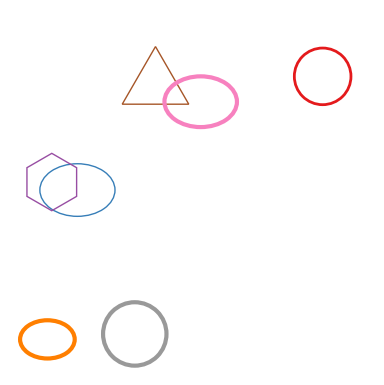[{"shape": "circle", "thickness": 2, "radius": 0.37, "center": [0.838, 0.802]}, {"shape": "oval", "thickness": 1, "radius": 0.49, "center": [0.201, 0.506]}, {"shape": "hexagon", "thickness": 1, "radius": 0.37, "center": [0.134, 0.527]}, {"shape": "oval", "thickness": 3, "radius": 0.35, "center": [0.123, 0.118]}, {"shape": "triangle", "thickness": 1, "radius": 0.5, "center": [0.404, 0.779]}, {"shape": "oval", "thickness": 3, "radius": 0.47, "center": [0.521, 0.736]}, {"shape": "circle", "thickness": 3, "radius": 0.41, "center": [0.35, 0.133]}]